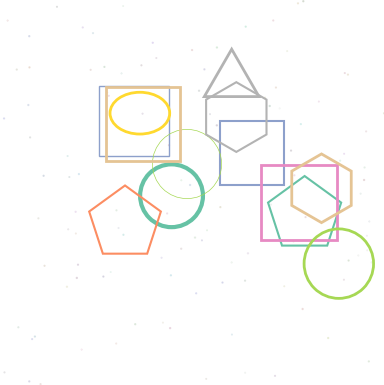[{"shape": "circle", "thickness": 3, "radius": 0.41, "center": [0.446, 0.492]}, {"shape": "pentagon", "thickness": 1.5, "radius": 0.5, "center": [0.791, 0.443]}, {"shape": "pentagon", "thickness": 1.5, "radius": 0.49, "center": [0.325, 0.42]}, {"shape": "square", "thickness": 1, "radius": 0.45, "center": [0.348, 0.686]}, {"shape": "square", "thickness": 1.5, "radius": 0.42, "center": [0.654, 0.602]}, {"shape": "square", "thickness": 2, "radius": 0.49, "center": [0.777, 0.474]}, {"shape": "circle", "thickness": 2, "radius": 0.45, "center": [0.88, 0.315]}, {"shape": "circle", "thickness": 0.5, "radius": 0.45, "center": [0.486, 0.574]}, {"shape": "oval", "thickness": 2, "radius": 0.39, "center": [0.363, 0.706]}, {"shape": "square", "thickness": 2, "radius": 0.48, "center": [0.371, 0.678]}, {"shape": "hexagon", "thickness": 2, "radius": 0.45, "center": [0.835, 0.511]}, {"shape": "triangle", "thickness": 2, "radius": 0.41, "center": [0.602, 0.79]}, {"shape": "hexagon", "thickness": 1.5, "radius": 0.45, "center": [0.614, 0.696]}]